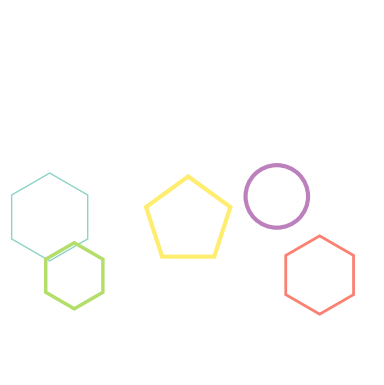[{"shape": "hexagon", "thickness": 1, "radius": 0.57, "center": [0.129, 0.436]}, {"shape": "hexagon", "thickness": 2, "radius": 0.51, "center": [0.83, 0.286]}, {"shape": "hexagon", "thickness": 2.5, "radius": 0.43, "center": [0.193, 0.284]}, {"shape": "circle", "thickness": 3, "radius": 0.41, "center": [0.719, 0.49]}, {"shape": "pentagon", "thickness": 3, "radius": 0.58, "center": [0.489, 0.427]}]